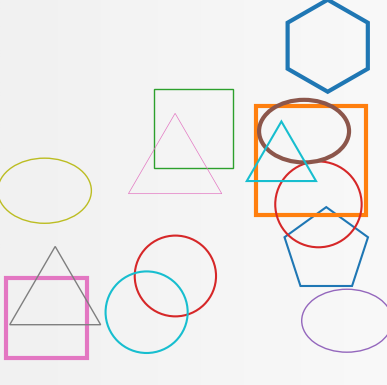[{"shape": "pentagon", "thickness": 1.5, "radius": 0.57, "center": [0.842, 0.349]}, {"shape": "hexagon", "thickness": 3, "radius": 0.6, "center": [0.846, 0.881]}, {"shape": "square", "thickness": 3, "radius": 0.71, "center": [0.803, 0.583]}, {"shape": "square", "thickness": 1, "radius": 0.51, "center": [0.499, 0.667]}, {"shape": "circle", "thickness": 1.5, "radius": 0.52, "center": [0.453, 0.283]}, {"shape": "circle", "thickness": 1.5, "radius": 0.56, "center": [0.822, 0.469]}, {"shape": "oval", "thickness": 1, "radius": 0.58, "center": [0.895, 0.167]}, {"shape": "oval", "thickness": 3, "radius": 0.58, "center": [0.785, 0.659]}, {"shape": "triangle", "thickness": 0.5, "radius": 0.7, "center": [0.452, 0.567]}, {"shape": "square", "thickness": 3, "radius": 0.52, "center": [0.119, 0.175]}, {"shape": "triangle", "thickness": 1, "radius": 0.68, "center": [0.142, 0.224]}, {"shape": "oval", "thickness": 1, "radius": 0.6, "center": [0.115, 0.505]}, {"shape": "triangle", "thickness": 1.5, "radius": 0.52, "center": [0.726, 0.581]}, {"shape": "circle", "thickness": 1.5, "radius": 0.53, "center": [0.378, 0.189]}]